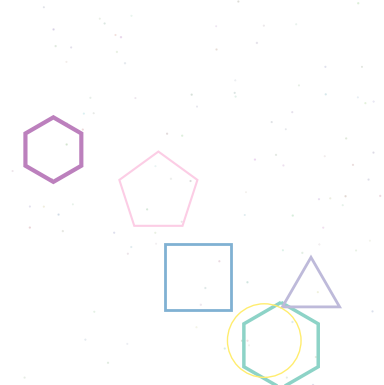[{"shape": "hexagon", "thickness": 2.5, "radius": 0.56, "center": [0.73, 0.103]}, {"shape": "triangle", "thickness": 2, "radius": 0.43, "center": [0.808, 0.246]}, {"shape": "square", "thickness": 2, "radius": 0.43, "center": [0.515, 0.281]}, {"shape": "pentagon", "thickness": 1.5, "radius": 0.53, "center": [0.411, 0.5]}, {"shape": "hexagon", "thickness": 3, "radius": 0.42, "center": [0.139, 0.611]}, {"shape": "circle", "thickness": 1, "radius": 0.48, "center": [0.686, 0.115]}]